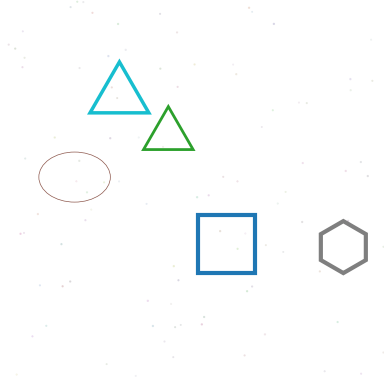[{"shape": "square", "thickness": 3, "radius": 0.37, "center": [0.588, 0.366]}, {"shape": "triangle", "thickness": 2, "radius": 0.37, "center": [0.437, 0.649]}, {"shape": "oval", "thickness": 0.5, "radius": 0.46, "center": [0.194, 0.54]}, {"shape": "hexagon", "thickness": 3, "radius": 0.34, "center": [0.892, 0.358]}, {"shape": "triangle", "thickness": 2.5, "radius": 0.44, "center": [0.31, 0.751]}]